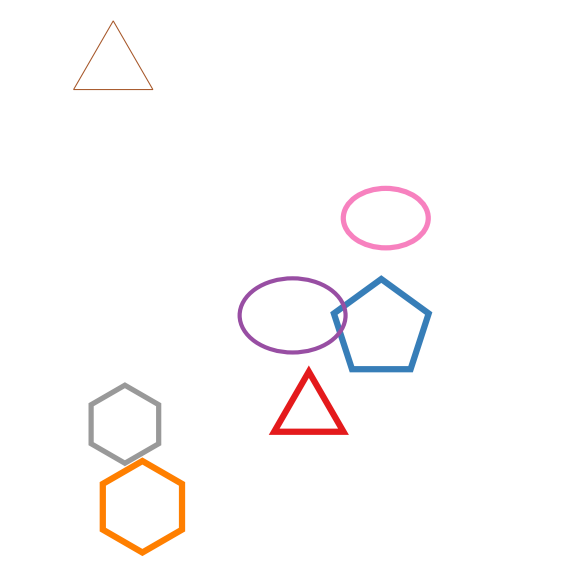[{"shape": "triangle", "thickness": 3, "radius": 0.35, "center": [0.535, 0.286]}, {"shape": "pentagon", "thickness": 3, "radius": 0.43, "center": [0.66, 0.43]}, {"shape": "oval", "thickness": 2, "radius": 0.46, "center": [0.507, 0.453]}, {"shape": "hexagon", "thickness": 3, "radius": 0.4, "center": [0.247, 0.122]}, {"shape": "triangle", "thickness": 0.5, "radius": 0.4, "center": [0.196, 0.884]}, {"shape": "oval", "thickness": 2.5, "radius": 0.37, "center": [0.668, 0.621]}, {"shape": "hexagon", "thickness": 2.5, "radius": 0.34, "center": [0.216, 0.265]}]